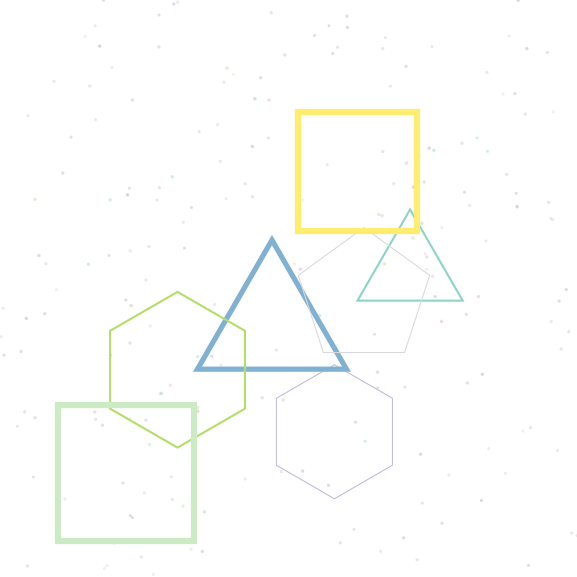[{"shape": "triangle", "thickness": 1, "radius": 0.53, "center": [0.71, 0.531]}, {"shape": "hexagon", "thickness": 0.5, "radius": 0.58, "center": [0.579, 0.251]}, {"shape": "triangle", "thickness": 2.5, "radius": 0.74, "center": [0.471, 0.434]}, {"shape": "hexagon", "thickness": 1, "radius": 0.67, "center": [0.307, 0.359]}, {"shape": "pentagon", "thickness": 0.5, "radius": 0.6, "center": [0.63, 0.485]}, {"shape": "square", "thickness": 3, "radius": 0.59, "center": [0.218, 0.18]}, {"shape": "square", "thickness": 3, "radius": 0.52, "center": [0.619, 0.703]}]